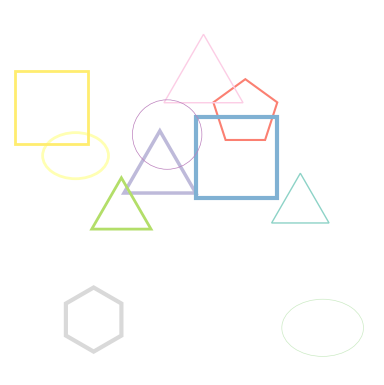[{"shape": "triangle", "thickness": 1, "radius": 0.43, "center": [0.78, 0.464]}, {"shape": "oval", "thickness": 2, "radius": 0.43, "center": [0.196, 0.596]}, {"shape": "triangle", "thickness": 2.5, "radius": 0.54, "center": [0.415, 0.552]}, {"shape": "pentagon", "thickness": 1.5, "radius": 0.44, "center": [0.637, 0.707]}, {"shape": "square", "thickness": 3, "radius": 0.53, "center": [0.615, 0.59]}, {"shape": "triangle", "thickness": 2, "radius": 0.44, "center": [0.315, 0.449]}, {"shape": "triangle", "thickness": 1, "radius": 0.59, "center": [0.529, 0.792]}, {"shape": "hexagon", "thickness": 3, "radius": 0.42, "center": [0.243, 0.17]}, {"shape": "circle", "thickness": 0.5, "radius": 0.45, "center": [0.434, 0.65]}, {"shape": "oval", "thickness": 0.5, "radius": 0.53, "center": [0.838, 0.149]}, {"shape": "square", "thickness": 2, "radius": 0.47, "center": [0.133, 0.72]}]